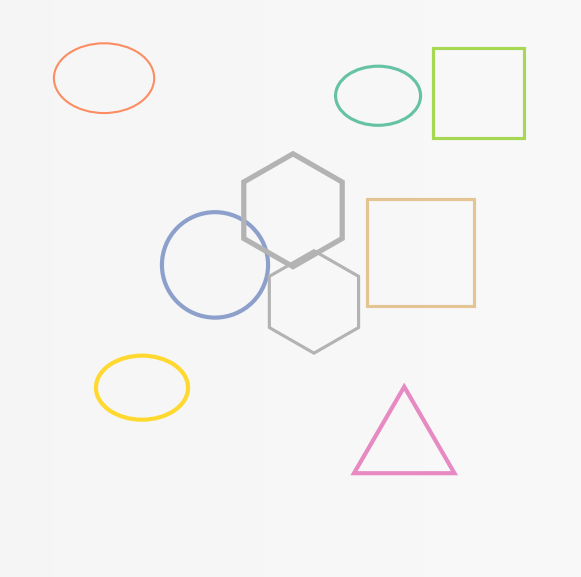[{"shape": "oval", "thickness": 1.5, "radius": 0.37, "center": [0.65, 0.833]}, {"shape": "oval", "thickness": 1, "radius": 0.43, "center": [0.179, 0.864]}, {"shape": "circle", "thickness": 2, "radius": 0.46, "center": [0.37, 0.54]}, {"shape": "triangle", "thickness": 2, "radius": 0.5, "center": [0.695, 0.23]}, {"shape": "square", "thickness": 1.5, "radius": 0.39, "center": [0.823, 0.838]}, {"shape": "oval", "thickness": 2, "radius": 0.4, "center": [0.244, 0.328]}, {"shape": "square", "thickness": 1.5, "radius": 0.46, "center": [0.723, 0.561]}, {"shape": "hexagon", "thickness": 1.5, "radius": 0.44, "center": [0.54, 0.476]}, {"shape": "hexagon", "thickness": 2.5, "radius": 0.49, "center": [0.504, 0.635]}]